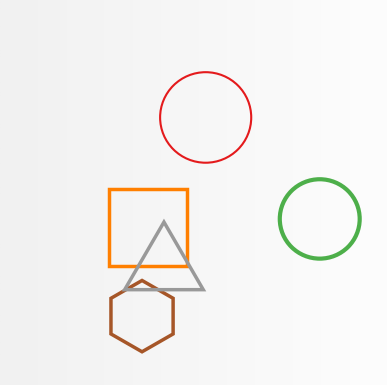[{"shape": "circle", "thickness": 1.5, "radius": 0.59, "center": [0.531, 0.695]}, {"shape": "circle", "thickness": 3, "radius": 0.52, "center": [0.825, 0.431]}, {"shape": "square", "thickness": 2.5, "radius": 0.5, "center": [0.382, 0.41]}, {"shape": "hexagon", "thickness": 2.5, "radius": 0.46, "center": [0.367, 0.179]}, {"shape": "triangle", "thickness": 2.5, "radius": 0.59, "center": [0.423, 0.306]}]